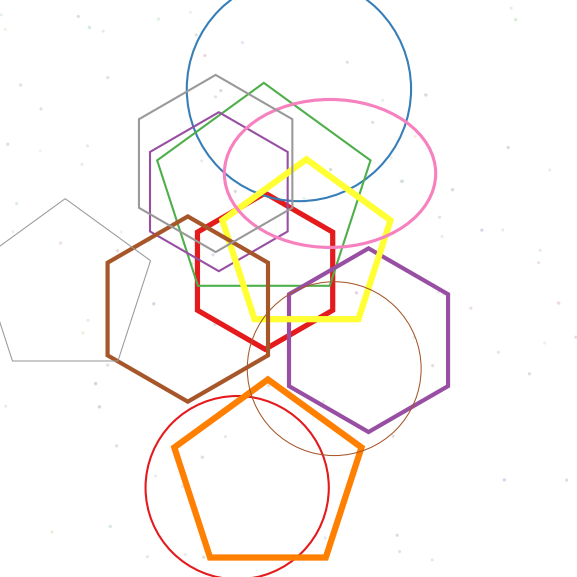[{"shape": "circle", "thickness": 1, "radius": 0.79, "center": [0.411, 0.155]}, {"shape": "hexagon", "thickness": 2.5, "radius": 0.68, "center": [0.459, 0.53]}, {"shape": "circle", "thickness": 1, "radius": 0.97, "center": [0.518, 0.845]}, {"shape": "pentagon", "thickness": 1, "radius": 0.97, "center": [0.457, 0.661]}, {"shape": "hexagon", "thickness": 2, "radius": 0.8, "center": [0.638, 0.41]}, {"shape": "hexagon", "thickness": 1, "radius": 0.69, "center": [0.379, 0.667]}, {"shape": "pentagon", "thickness": 3, "radius": 0.85, "center": [0.464, 0.172]}, {"shape": "pentagon", "thickness": 3, "radius": 0.77, "center": [0.531, 0.57]}, {"shape": "hexagon", "thickness": 2, "radius": 0.8, "center": [0.325, 0.464]}, {"shape": "circle", "thickness": 0.5, "radius": 0.75, "center": [0.579, 0.361]}, {"shape": "oval", "thickness": 1.5, "radius": 0.91, "center": [0.571, 0.699]}, {"shape": "hexagon", "thickness": 1, "radius": 0.77, "center": [0.373, 0.716]}, {"shape": "pentagon", "thickness": 0.5, "radius": 0.78, "center": [0.113, 0.5]}]